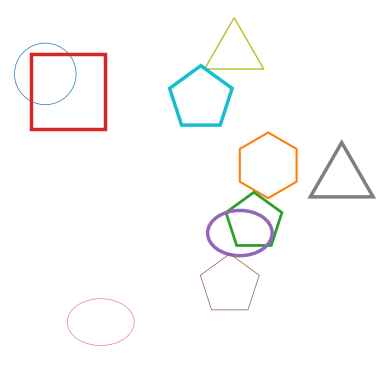[{"shape": "circle", "thickness": 0.5, "radius": 0.4, "center": [0.118, 0.808]}, {"shape": "hexagon", "thickness": 1.5, "radius": 0.43, "center": [0.697, 0.571]}, {"shape": "pentagon", "thickness": 2, "radius": 0.38, "center": [0.66, 0.424]}, {"shape": "square", "thickness": 2.5, "radius": 0.48, "center": [0.176, 0.762]}, {"shape": "oval", "thickness": 2.5, "radius": 0.42, "center": [0.623, 0.395]}, {"shape": "pentagon", "thickness": 0.5, "radius": 0.4, "center": [0.597, 0.26]}, {"shape": "oval", "thickness": 0.5, "radius": 0.43, "center": [0.262, 0.163]}, {"shape": "triangle", "thickness": 2.5, "radius": 0.47, "center": [0.888, 0.536]}, {"shape": "triangle", "thickness": 1, "radius": 0.44, "center": [0.608, 0.865]}, {"shape": "pentagon", "thickness": 2.5, "radius": 0.43, "center": [0.522, 0.744]}]